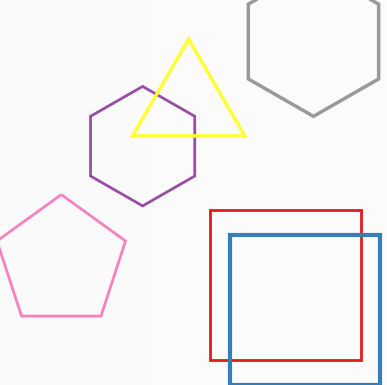[{"shape": "square", "thickness": 2, "radius": 0.97, "center": [0.737, 0.259]}, {"shape": "square", "thickness": 3, "radius": 0.97, "center": [0.787, 0.195]}, {"shape": "hexagon", "thickness": 2, "radius": 0.78, "center": [0.368, 0.62]}, {"shape": "triangle", "thickness": 2.5, "radius": 0.84, "center": [0.487, 0.731]}, {"shape": "pentagon", "thickness": 2, "radius": 0.87, "center": [0.158, 0.32]}, {"shape": "hexagon", "thickness": 2.5, "radius": 0.97, "center": [0.809, 0.892]}]